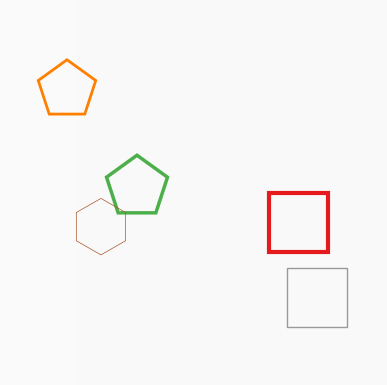[{"shape": "square", "thickness": 3, "radius": 0.38, "center": [0.769, 0.422]}, {"shape": "pentagon", "thickness": 2.5, "radius": 0.41, "center": [0.354, 0.514]}, {"shape": "pentagon", "thickness": 2, "radius": 0.39, "center": [0.173, 0.767]}, {"shape": "hexagon", "thickness": 0.5, "radius": 0.37, "center": [0.26, 0.411]}, {"shape": "square", "thickness": 1, "radius": 0.39, "center": [0.817, 0.228]}]